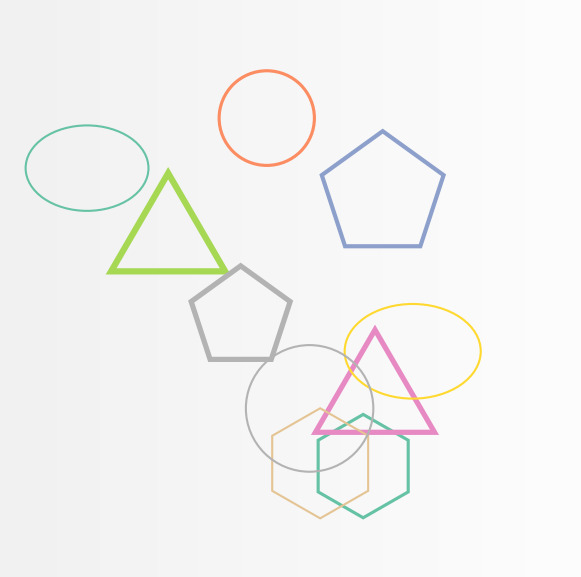[{"shape": "oval", "thickness": 1, "radius": 0.53, "center": [0.15, 0.708]}, {"shape": "hexagon", "thickness": 1.5, "radius": 0.45, "center": [0.625, 0.192]}, {"shape": "circle", "thickness": 1.5, "radius": 0.41, "center": [0.459, 0.795]}, {"shape": "pentagon", "thickness": 2, "radius": 0.55, "center": [0.658, 0.662]}, {"shape": "triangle", "thickness": 2.5, "radius": 0.59, "center": [0.645, 0.31]}, {"shape": "triangle", "thickness": 3, "radius": 0.57, "center": [0.289, 0.586]}, {"shape": "oval", "thickness": 1, "radius": 0.59, "center": [0.71, 0.391]}, {"shape": "hexagon", "thickness": 1, "radius": 0.48, "center": [0.551, 0.197]}, {"shape": "pentagon", "thickness": 2.5, "radius": 0.45, "center": [0.414, 0.449]}, {"shape": "circle", "thickness": 1, "radius": 0.55, "center": [0.533, 0.292]}]